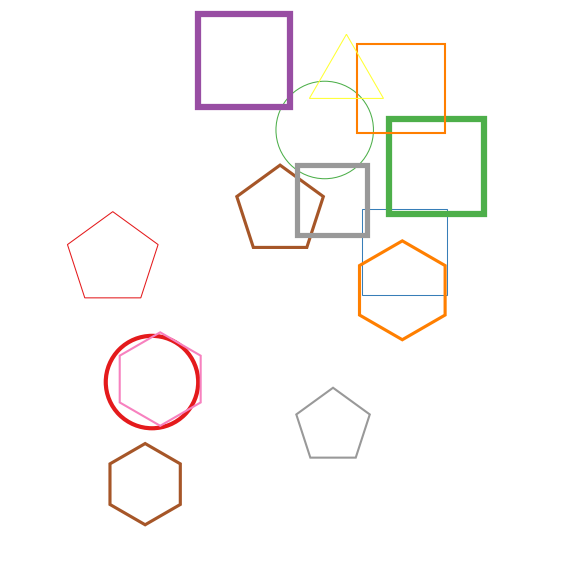[{"shape": "circle", "thickness": 2, "radius": 0.4, "center": [0.263, 0.338]}, {"shape": "pentagon", "thickness": 0.5, "radius": 0.41, "center": [0.195, 0.55]}, {"shape": "square", "thickness": 0.5, "radius": 0.37, "center": [0.7, 0.562]}, {"shape": "circle", "thickness": 0.5, "radius": 0.42, "center": [0.562, 0.774]}, {"shape": "square", "thickness": 3, "radius": 0.41, "center": [0.756, 0.711]}, {"shape": "square", "thickness": 3, "radius": 0.4, "center": [0.422, 0.894]}, {"shape": "square", "thickness": 1, "radius": 0.38, "center": [0.694, 0.846]}, {"shape": "hexagon", "thickness": 1.5, "radius": 0.43, "center": [0.697, 0.496]}, {"shape": "triangle", "thickness": 0.5, "radius": 0.37, "center": [0.6, 0.866]}, {"shape": "hexagon", "thickness": 1.5, "radius": 0.35, "center": [0.251, 0.161]}, {"shape": "pentagon", "thickness": 1.5, "radius": 0.39, "center": [0.485, 0.634]}, {"shape": "hexagon", "thickness": 1, "radius": 0.4, "center": [0.277, 0.343]}, {"shape": "pentagon", "thickness": 1, "radius": 0.33, "center": [0.577, 0.261]}, {"shape": "square", "thickness": 2.5, "radius": 0.3, "center": [0.575, 0.652]}]